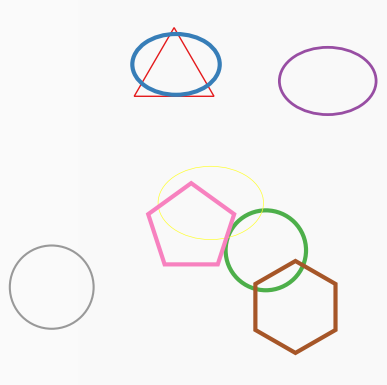[{"shape": "triangle", "thickness": 1, "radius": 0.59, "center": [0.449, 0.809]}, {"shape": "oval", "thickness": 3, "radius": 0.56, "center": [0.454, 0.833]}, {"shape": "circle", "thickness": 3, "radius": 0.52, "center": [0.686, 0.35]}, {"shape": "oval", "thickness": 2, "radius": 0.62, "center": [0.846, 0.79]}, {"shape": "oval", "thickness": 0.5, "radius": 0.68, "center": [0.544, 0.473]}, {"shape": "hexagon", "thickness": 3, "radius": 0.6, "center": [0.762, 0.203]}, {"shape": "pentagon", "thickness": 3, "radius": 0.58, "center": [0.493, 0.408]}, {"shape": "circle", "thickness": 1.5, "radius": 0.54, "center": [0.133, 0.254]}]